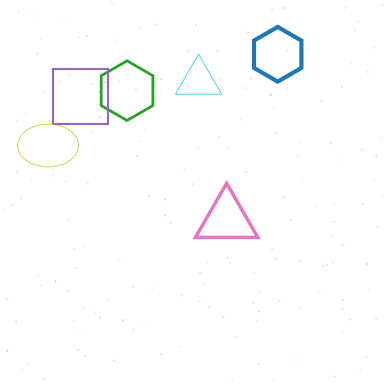[{"shape": "hexagon", "thickness": 3, "radius": 0.36, "center": [0.721, 0.859]}, {"shape": "hexagon", "thickness": 2, "radius": 0.39, "center": [0.33, 0.765]}, {"shape": "square", "thickness": 1.5, "radius": 0.36, "center": [0.209, 0.749]}, {"shape": "triangle", "thickness": 2.5, "radius": 0.47, "center": [0.589, 0.43]}, {"shape": "oval", "thickness": 0.5, "radius": 0.4, "center": [0.125, 0.622]}, {"shape": "triangle", "thickness": 0.5, "radius": 0.35, "center": [0.516, 0.79]}]